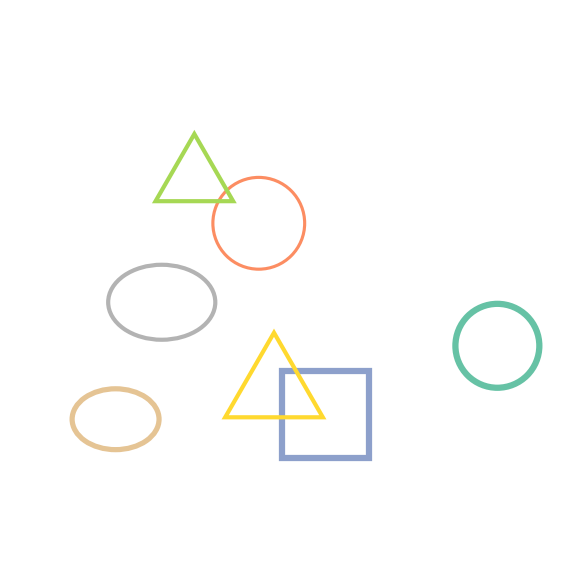[{"shape": "circle", "thickness": 3, "radius": 0.36, "center": [0.861, 0.4]}, {"shape": "circle", "thickness": 1.5, "radius": 0.4, "center": [0.448, 0.612]}, {"shape": "square", "thickness": 3, "radius": 0.38, "center": [0.563, 0.282]}, {"shape": "triangle", "thickness": 2, "radius": 0.39, "center": [0.337, 0.69]}, {"shape": "triangle", "thickness": 2, "radius": 0.49, "center": [0.474, 0.325]}, {"shape": "oval", "thickness": 2.5, "radius": 0.38, "center": [0.2, 0.273]}, {"shape": "oval", "thickness": 2, "radius": 0.46, "center": [0.28, 0.476]}]